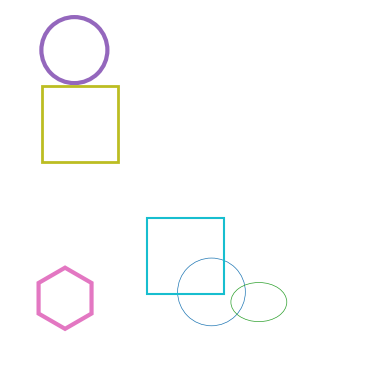[{"shape": "circle", "thickness": 0.5, "radius": 0.44, "center": [0.549, 0.242]}, {"shape": "oval", "thickness": 0.5, "radius": 0.36, "center": [0.672, 0.215]}, {"shape": "circle", "thickness": 3, "radius": 0.43, "center": [0.193, 0.87]}, {"shape": "hexagon", "thickness": 3, "radius": 0.4, "center": [0.169, 0.225]}, {"shape": "square", "thickness": 2, "radius": 0.5, "center": [0.208, 0.678]}, {"shape": "square", "thickness": 1.5, "radius": 0.5, "center": [0.482, 0.335]}]